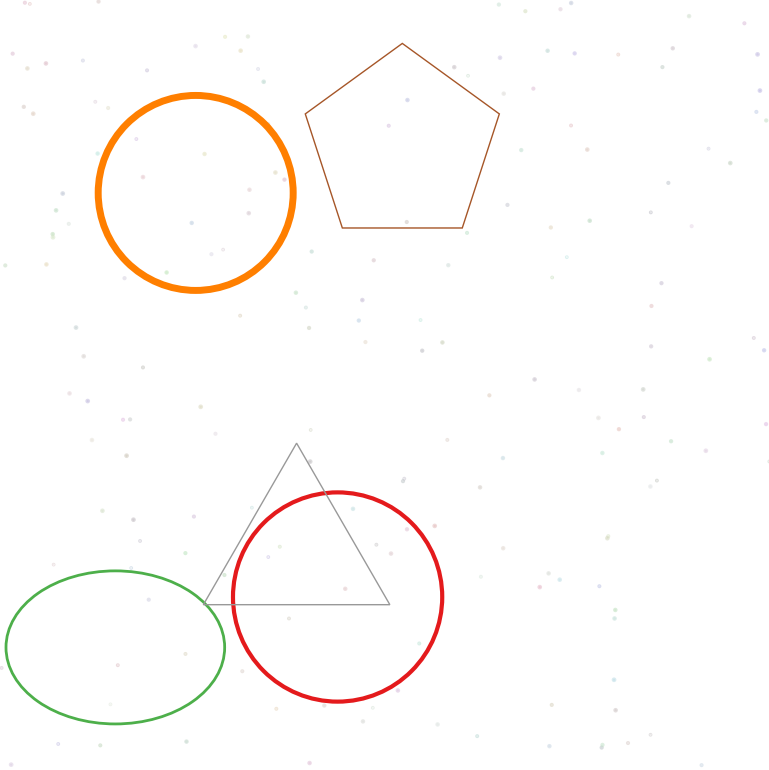[{"shape": "circle", "thickness": 1.5, "radius": 0.68, "center": [0.438, 0.225]}, {"shape": "oval", "thickness": 1, "radius": 0.71, "center": [0.15, 0.159]}, {"shape": "circle", "thickness": 2.5, "radius": 0.63, "center": [0.254, 0.749]}, {"shape": "pentagon", "thickness": 0.5, "radius": 0.66, "center": [0.522, 0.811]}, {"shape": "triangle", "thickness": 0.5, "radius": 0.7, "center": [0.385, 0.285]}]